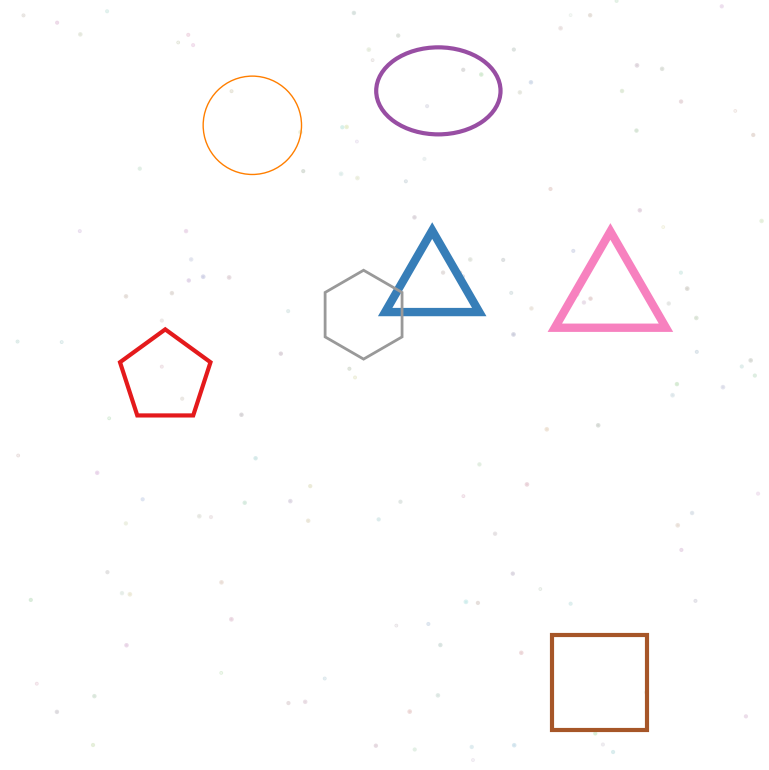[{"shape": "pentagon", "thickness": 1.5, "radius": 0.31, "center": [0.215, 0.51]}, {"shape": "triangle", "thickness": 3, "radius": 0.35, "center": [0.561, 0.63]}, {"shape": "oval", "thickness": 1.5, "radius": 0.4, "center": [0.569, 0.882]}, {"shape": "circle", "thickness": 0.5, "radius": 0.32, "center": [0.328, 0.837]}, {"shape": "square", "thickness": 1.5, "radius": 0.31, "center": [0.778, 0.114]}, {"shape": "triangle", "thickness": 3, "radius": 0.42, "center": [0.793, 0.616]}, {"shape": "hexagon", "thickness": 1, "radius": 0.29, "center": [0.472, 0.591]}]